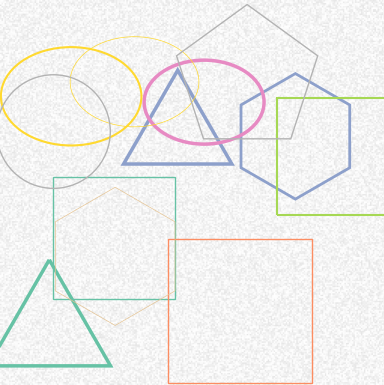[{"shape": "triangle", "thickness": 2.5, "radius": 0.92, "center": [0.128, 0.142]}, {"shape": "square", "thickness": 1, "radius": 0.8, "center": [0.296, 0.382]}, {"shape": "square", "thickness": 1, "radius": 0.93, "center": [0.622, 0.192]}, {"shape": "hexagon", "thickness": 2, "radius": 0.82, "center": [0.767, 0.646]}, {"shape": "triangle", "thickness": 2.5, "radius": 0.81, "center": [0.462, 0.655]}, {"shape": "oval", "thickness": 2.5, "radius": 0.78, "center": [0.53, 0.735]}, {"shape": "square", "thickness": 1.5, "radius": 0.76, "center": [0.871, 0.594]}, {"shape": "oval", "thickness": 1.5, "radius": 0.91, "center": [0.185, 0.75]}, {"shape": "oval", "thickness": 0.5, "radius": 0.84, "center": [0.349, 0.788]}, {"shape": "hexagon", "thickness": 0.5, "radius": 0.9, "center": [0.299, 0.334]}, {"shape": "circle", "thickness": 1, "radius": 0.74, "center": [0.139, 0.658]}, {"shape": "pentagon", "thickness": 1, "radius": 0.96, "center": [0.642, 0.795]}]